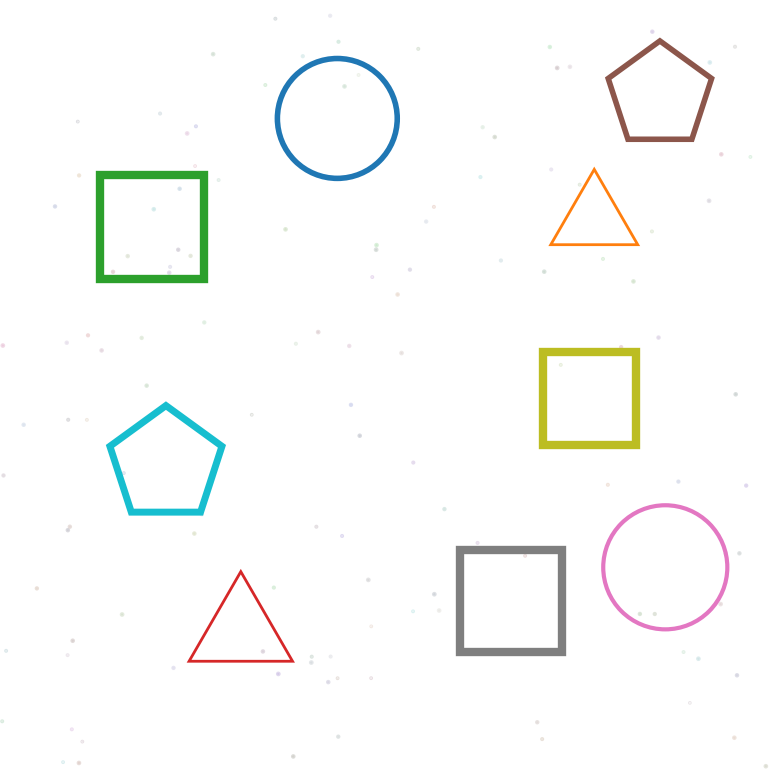[{"shape": "circle", "thickness": 2, "radius": 0.39, "center": [0.438, 0.846]}, {"shape": "triangle", "thickness": 1, "radius": 0.33, "center": [0.772, 0.715]}, {"shape": "square", "thickness": 3, "radius": 0.34, "center": [0.198, 0.705]}, {"shape": "triangle", "thickness": 1, "radius": 0.39, "center": [0.313, 0.18]}, {"shape": "pentagon", "thickness": 2, "radius": 0.35, "center": [0.857, 0.876]}, {"shape": "circle", "thickness": 1.5, "radius": 0.4, "center": [0.864, 0.263]}, {"shape": "square", "thickness": 3, "radius": 0.33, "center": [0.664, 0.22]}, {"shape": "square", "thickness": 3, "radius": 0.3, "center": [0.766, 0.482]}, {"shape": "pentagon", "thickness": 2.5, "radius": 0.38, "center": [0.215, 0.397]}]